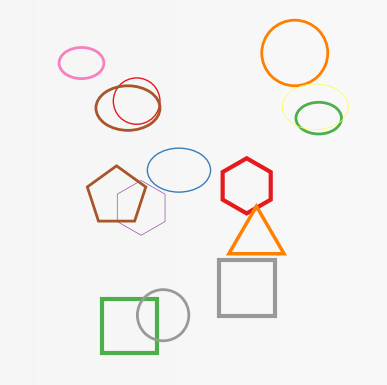[{"shape": "circle", "thickness": 1, "radius": 0.3, "center": [0.353, 0.737]}, {"shape": "hexagon", "thickness": 3, "radius": 0.36, "center": [0.637, 0.517]}, {"shape": "oval", "thickness": 1, "radius": 0.41, "center": [0.462, 0.558]}, {"shape": "square", "thickness": 3, "radius": 0.35, "center": [0.334, 0.153]}, {"shape": "oval", "thickness": 2, "radius": 0.29, "center": [0.823, 0.693]}, {"shape": "hexagon", "thickness": 0.5, "radius": 0.36, "center": [0.364, 0.46]}, {"shape": "triangle", "thickness": 2.5, "radius": 0.41, "center": [0.662, 0.382]}, {"shape": "circle", "thickness": 2, "radius": 0.43, "center": [0.761, 0.862]}, {"shape": "oval", "thickness": 0.5, "radius": 0.43, "center": [0.814, 0.723]}, {"shape": "oval", "thickness": 2, "radius": 0.41, "center": [0.33, 0.719]}, {"shape": "pentagon", "thickness": 2, "radius": 0.4, "center": [0.301, 0.49]}, {"shape": "oval", "thickness": 2, "radius": 0.29, "center": [0.21, 0.836]}, {"shape": "square", "thickness": 3, "radius": 0.36, "center": [0.638, 0.251]}, {"shape": "circle", "thickness": 2, "radius": 0.33, "center": [0.421, 0.181]}]